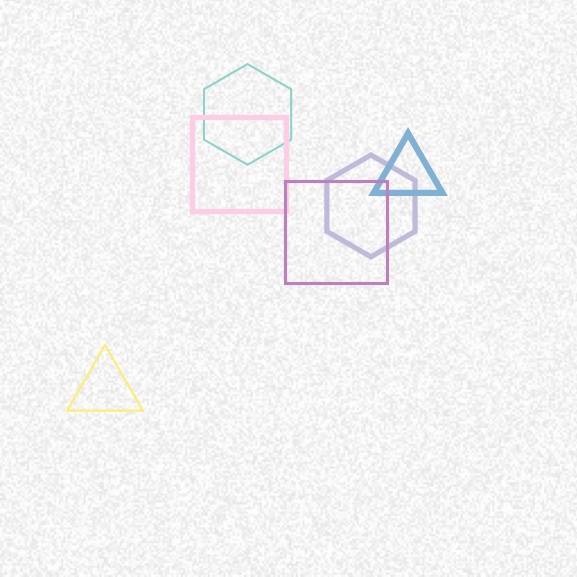[{"shape": "hexagon", "thickness": 1, "radius": 0.44, "center": [0.429, 0.801]}, {"shape": "hexagon", "thickness": 2.5, "radius": 0.44, "center": [0.642, 0.643]}, {"shape": "triangle", "thickness": 3, "radius": 0.34, "center": [0.707, 0.699]}, {"shape": "square", "thickness": 2.5, "radius": 0.41, "center": [0.413, 0.715]}, {"shape": "square", "thickness": 1.5, "radius": 0.44, "center": [0.581, 0.597]}, {"shape": "triangle", "thickness": 1, "radius": 0.38, "center": [0.182, 0.326]}]